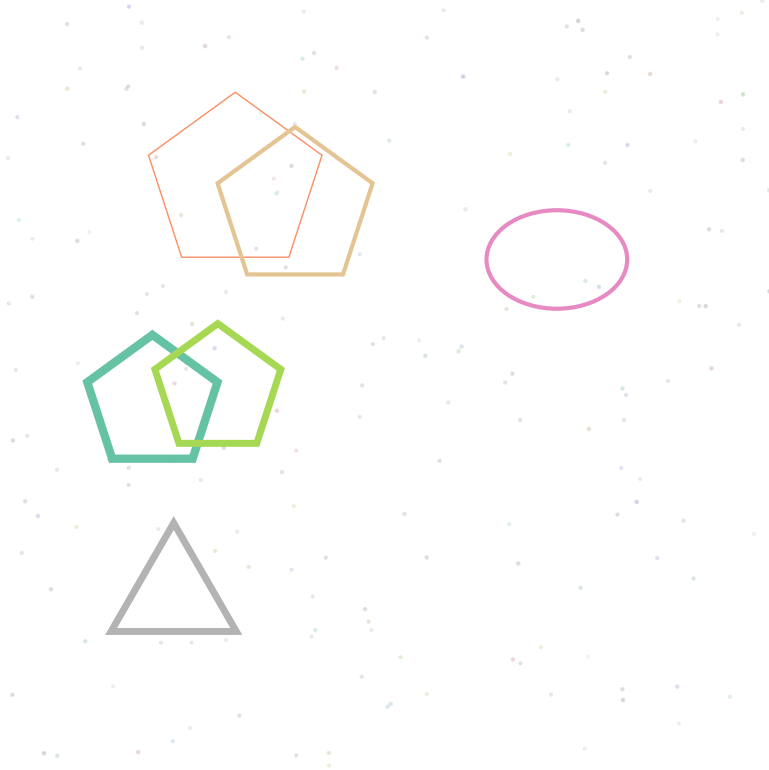[{"shape": "pentagon", "thickness": 3, "radius": 0.44, "center": [0.198, 0.476]}, {"shape": "pentagon", "thickness": 0.5, "radius": 0.59, "center": [0.306, 0.762]}, {"shape": "oval", "thickness": 1.5, "radius": 0.46, "center": [0.723, 0.663]}, {"shape": "pentagon", "thickness": 2.5, "radius": 0.43, "center": [0.283, 0.494]}, {"shape": "pentagon", "thickness": 1.5, "radius": 0.53, "center": [0.383, 0.729]}, {"shape": "triangle", "thickness": 2.5, "radius": 0.47, "center": [0.226, 0.227]}]